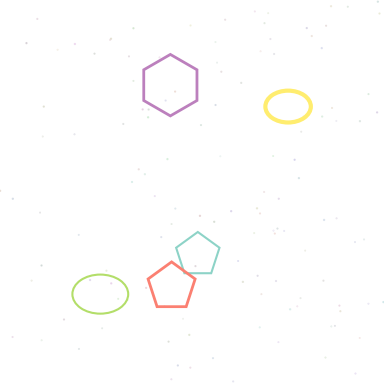[{"shape": "pentagon", "thickness": 1.5, "radius": 0.3, "center": [0.514, 0.338]}, {"shape": "pentagon", "thickness": 2, "radius": 0.32, "center": [0.446, 0.255]}, {"shape": "oval", "thickness": 1.5, "radius": 0.36, "center": [0.261, 0.236]}, {"shape": "hexagon", "thickness": 2, "radius": 0.4, "center": [0.443, 0.779]}, {"shape": "oval", "thickness": 3, "radius": 0.3, "center": [0.748, 0.723]}]